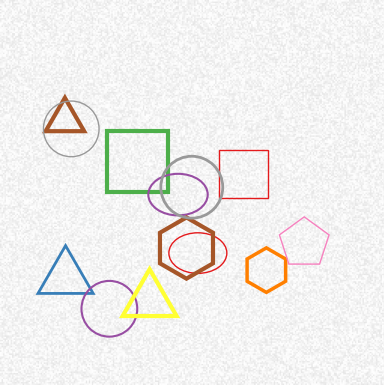[{"shape": "oval", "thickness": 1, "radius": 0.38, "center": [0.514, 0.343]}, {"shape": "square", "thickness": 1, "radius": 0.31, "center": [0.633, 0.548]}, {"shape": "triangle", "thickness": 2, "radius": 0.41, "center": [0.17, 0.279]}, {"shape": "square", "thickness": 3, "radius": 0.4, "center": [0.357, 0.58]}, {"shape": "circle", "thickness": 1.5, "radius": 0.36, "center": [0.284, 0.198]}, {"shape": "oval", "thickness": 1.5, "radius": 0.39, "center": [0.462, 0.495]}, {"shape": "hexagon", "thickness": 2.5, "radius": 0.29, "center": [0.692, 0.298]}, {"shape": "triangle", "thickness": 3, "radius": 0.4, "center": [0.389, 0.22]}, {"shape": "hexagon", "thickness": 3, "radius": 0.4, "center": [0.484, 0.356]}, {"shape": "triangle", "thickness": 3, "radius": 0.29, "center": [0.169, 0.688]}, {"shape": "pentagon", "thickness": 1, "radius": 0.34, "center": [0.79, 0.369]}, {"shape": "circle", "thickness": 1, "radius": 0.36, "center": [0.185, 0.665]}, {"shape": "circle", "thickness": 2, "radius": 0.4, "center": [0.498, 0.514]}]